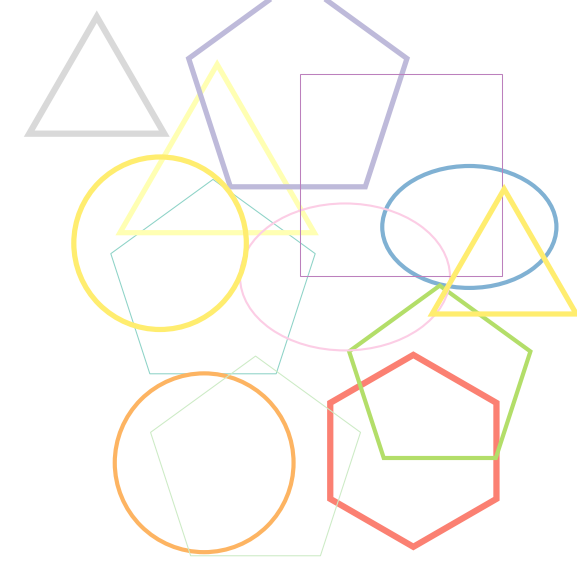[{"shape": "pentagon", "thickness": 0.5, "radius": 0.93, "center": [0.369, 0.502]}, {"shape": "triangle", "thickness": 2.5, "radius": 0.97, "center": [0.376, 0.693]}, {"shape": "pentagon", "thickness": 2.5, "radius": 0.99, "center": [0.516, 0.836]}, {"shape": "hexagon", "thickness": 3, "radius": 0.83, "center": [0.716, 0.218]}, {"shape": "oval", "thickness": 2, "radius": 0.75, "center": [0.813, 0.606]}, {"shape": "circle", "thickness": 2, "radius": 0.77, "center": [0.354, 0.198]}, {"shape": "pentagon", "thickness": 2, "radius": 0.83, "center": [0.762, 0.34]}, {"shape": "oval", "thickness": 1, "radius": 0.91, "center": [0.597, 0.52]}, {"shape": "triangle", "thickness": 3, "radius": 0.68, "center": [0.168, 0.835]}, {"shape": "square", "thickness": 0.5, "radius": 0.88, "center": [0.694, 0.696]}, {"shape": "pentagon", "thickness": 0.5, "radius": 0.96, "center": [0.442, 0.191]}, {"shape": "circle", "thickness": 2.5, "radius": 0.75, "center": [0.277, 0.578]}, {"shape": "triangle", "thickness": 2.5, "radius": 0.72, "center": [0.873, 0.528]}]